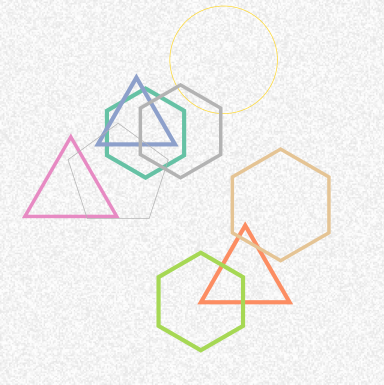[{"shape": "hexagon", "thickness": 3, "radius": 0.58, "center": [0.378, 0.654]}, {"shape": "triangle", "thickness": 3, "radius": 0.66, "center": [0.637, 0.281]}, {"shape": "triangle", "thickness": 3, "radius": 0.58, "center": [0.354, 0.683]}, {"shape": "triangle", "thickness": 2.5, "radius": 0.69, "center": [0.184, 0.507]}, {"shape": "hexagon", "thickness": 3, "radius": 0.63, "center": [0.522, 0.217]}, {"shape": "circle", "thickness": 0.5, "radius": 0.7, "center": [0.581, 0.845]}, {"shape": "hexagon", "thickness": 2.5, "radius": 0.72, "center": [0.729, 0.468]}, {"shape": "pentagon", "thickness": 0.5, "radius": 0.68, "center": [0.307, 0.543]}, {"shape": "hexagon", "thickness": 2.5, "radius": 0.6, "center": [0.469, 0.659]}]